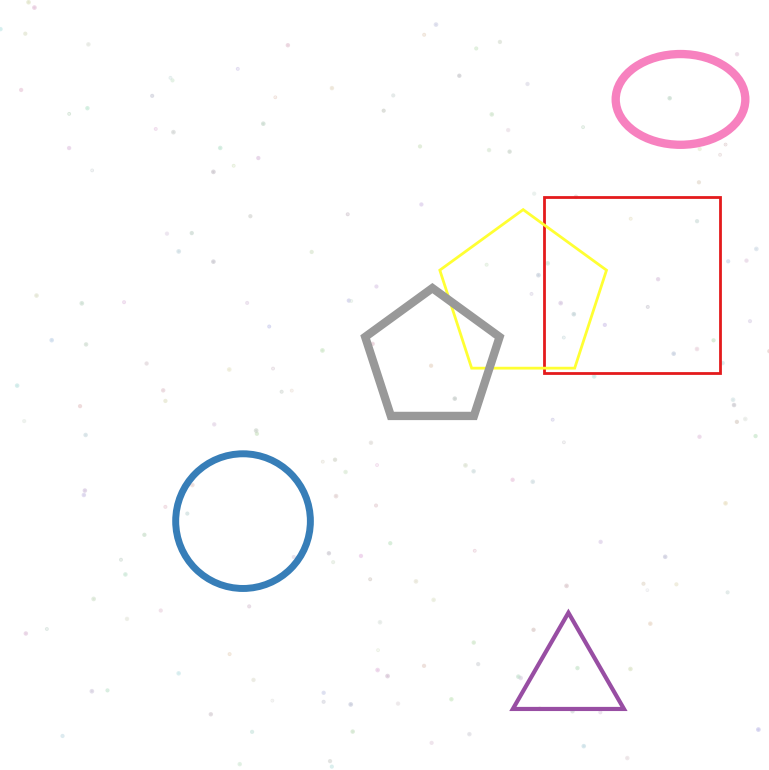[{"shape": "square", "thickness": 1, "radius": 0.57, "center": [0.821, 0.629]}, {"shape": "circle", "thickness": 2.5, "radius": 0.44, "center": [0.316, 0.323]}, {"shape": "triangle", "thickness": 1.5, "radius": 0.42, "center": [0.738, 0.121]}, {"shape": "pentagon", "thickness": 1, "radius": 0.57, "center": [0.679, 0.614]}, {"shape": "oval", "thickness": 3, "radius": 0.42, "center": [0.884, 0.871]}, {"shape": "pentagon", "thickness": 3, "radius": 0.46, "center": [0.562, 0.534]}]